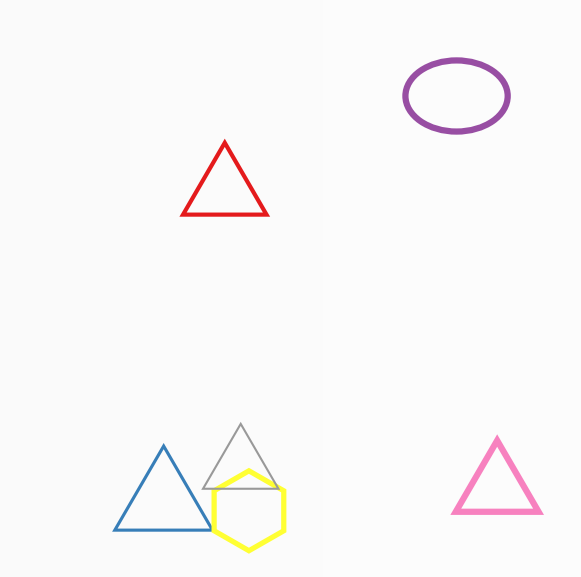[{"shape": "triangle", "thickness": 2, "radius": 0.41, "center": [0.387, 0.669]}, {"shape": "triangle", "thickness": 1.5, "radius": 0.49, "center": [0.282, 0.13]}, {"shape": "oval", "thickness": 3, "radius": 0.44, "center": [0.785, 0.833]}, {"shape": "hexagon", "thickness": 2.5, "radius": 0.35, "center": [0.428, 0.115]}, {"shape": "triangle", "thickness": 3, "radius": 0.41, "center": [0.855, 0.154]}, {"shape": "triangle", "thickness": 1, "radius": 0.37, "center": [0.414, 0.19]}]